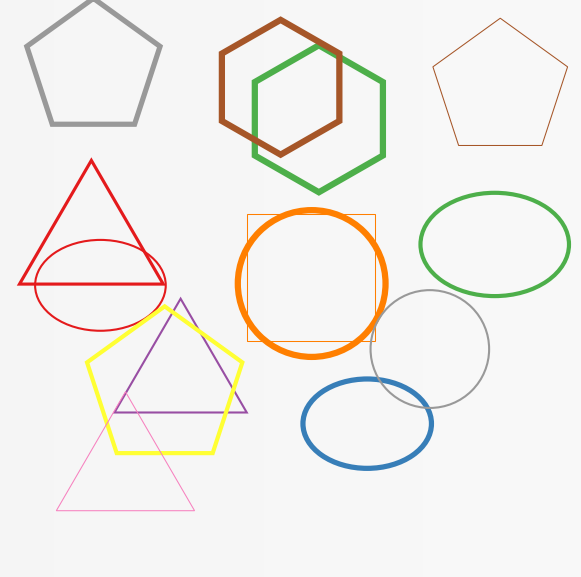[{"shape": "triangle", "thickness": 1.5, "radius": 0.71, "center": [0.157, 0.579]}, {"shape": "oval", "thickness": 1, "radius": 0.56, "center": [0.173, 0.505]}, {"shape": "oval", "thickness": 2.5, "radius": 0.55, "center": [0.632, 0.266]}, {"shape": "oval", "thickness": 2, "radius": 0.64, "center": [0.851, 0.576]}, {"shape": "hexagon", "thickness": 3, "radius": 0.64, "center": [0.549, 0.793]}, {"shape": "triangle", "thickness": 1, "radius": 0.66, "center": [0.311, 0.351]}, {"shape": "circle", "thickness": 3, "radius": 0.64, "center": [0.536, 0.508]}, {"shape": "square", "thickness": 0.5, "radius": 0.55, "center": [0.535, 0.518]}, {"shape": "pentagon", "thickness": 2, "radius": 0.7, "center": [0.283, 0.328]}, {"shape": "hexagon", "thickness": 3, "radius": 0.58, "center": [0.483, 0.848]}, {"shape": "pentagon", "thickness": 0.5, "radius": 0.61, "center": [0.861, 0.846]}, {"shape": "triangle", "thickness": 0.5, "radius": 0.69, "center": [0.216, 0.183]}, {"shape": "pentagon", "thickness": 2.5, "radius": 0.6, "center": [0.161, 0.882]}, {"shape": "circle", "thickness": 1, "radius": 0.51, "center": [0.74, 0.395]}]